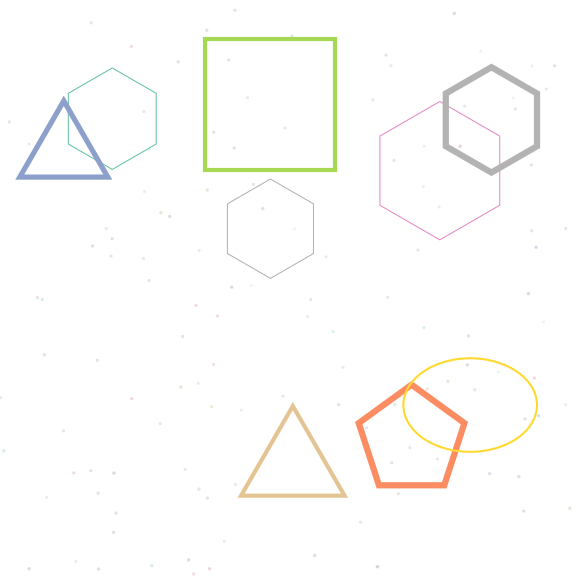[{"shape": "hexagon", "thickness": 0.5, "radius": 0.44, "center": [0.194, 0.794]}, {"shape": "pentagon", "thickness": 3, "radius": 0.48, "center": [0.713, 0.237]}, {"shape": "triangle", "thickness": 2.5, "radius": 0.44, "center": [0.11, 0.736]}, {"shape": "hexagon", "thickness": 0.5, "radius": 0.6, "center": [0.762, 0.704]}, {"shape": "square", "thickness": 2, "radius": 0.57, "center": [0.468, 0.818]}, {"shape": "oval", "thickness": 1, "radius": 0.58, "center": [0.814, 0.298]}, {"shape": "triangle", "thickness": 2, "radius": 0.52, "center": [0.507, 0.193]}, {"shape": "hexagon", "thickness": 0.5, "radius": 0.43, "center": [0.468, 0.603]}, {"shape": "hexagon", "thickness": 3, "radius": 0.46, "center": [0.851, 0.792]}]